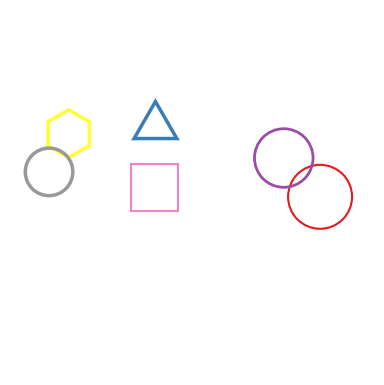[{"shape": "circle", "thickness": 1.5, "radius": 0.42, "center": [0.831, 0.489]}, {"shape": "triangle", "thickness": 2.5, "radius": 0.32, "center": [0.404, 0.672]}, {"shape": "circle", "thickness": 2, "radius": 0.38, "center": [0.737, 0.59]}, {"shape": "hexagon", "thickness": 2.5, "radius": 0.31, "center": [0.178, 0.653]}, {"shape": "square", "thickness": 1.5, "radius": 0.3, "center": [0.401, 0.514]}, {"shape": "circle", "thickness": 2.5, "radius": 0.31, "center": [0.127, 0.554]}]